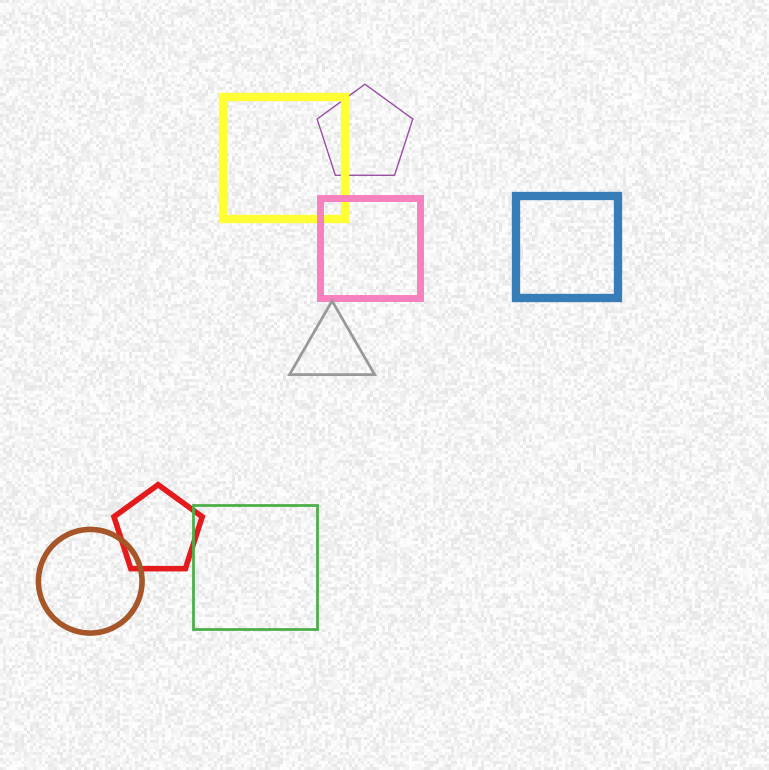[{"shape": "pentagon", "thickness": 2, "radius": 0.3, "center": [0.205, 0.31]}, {"shape": "square", "thickness": 3, "radius": 0.33, "center": [0.736, 0.679]}, {"shape": "square", "thickness": 1, "radius": 0.4, "center": [0.331, 0.263]}, {"shape": "pentagon", "thickness": 0.5, "radius": 0.33, "center": [0.474, 0.825]}, {"shape": "square", "thickness": 3, "radius": 0.4, "center": [0.369, 0.795]}, {"shape": "circle", "thickness": 2, "radius": 0.34, "center": [0.117, 0.245]}, {"shape": "square", "thickness": 2.5, "radius": 0.32, "center": [0.481, 0.678]}, {"shape": "triangle", "thickness": 1, "radius": 0.32, "center": [0.431, 0.545]}]